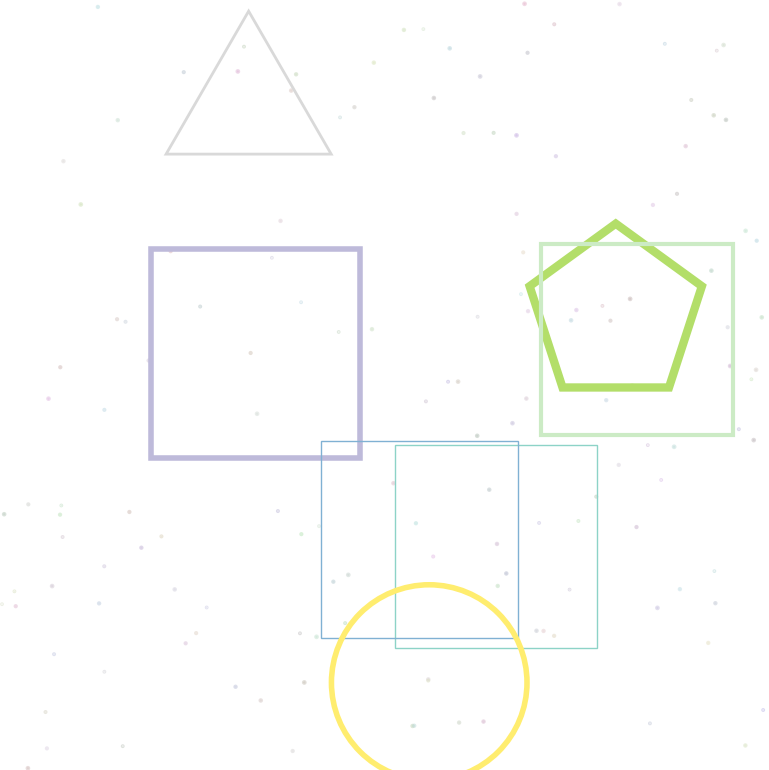[{"shape": "square", "thickness": 0.5, "radius": 0.66, "center": [0.644, 0.29]}, {"shape": "square", "thickness": 2, "radius": 0.68, "center": [0.332, 0.541]}, {"shape": "square", "thickness": 0.5, "radius": 0.64, "center": [0.545, 0.3]}, {"shape": "pentagon", "thickness": 3, "radius": 0.59, "center": [0.8, 0.592]}, {"shape": "triangle", "thickness": 1, "radius": 0.62, "center": [0.323, 0.862]}, {"shape": "square", "thickness": 1.5, "radius": 0.62, "center": [0.827, 0.559]}, {"shape": "circle", "thickness": 2, "radius": 0.63, "center": [0.557, 0.114]}]